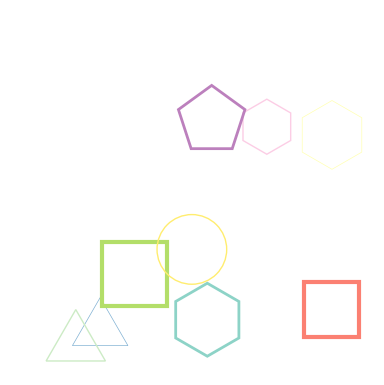[{"shape": "hexagon", "thickness": 2, "radius": 0.47, "center": [0.538, 0.17]}, {"shape": "hexagon", "thickness": 0.5, "radius": 0.45, "center": [0.862, 0.65]}, {"shape": "square", "thickness": 3, "radius": 0.36, "center": [0.86, 0.197]}, {"shape": "triangle", "thickness": 0.5, "radius": 0.42, "center": [0.26, 0.144]}, {"shape": "square", "thickness": 3, "radius": 0.42, "center": [0.35, 0.288]}, {"shape": "hexagon", "thickness": 1, "radius": 0.36, "center": [0.693, 0.671]}, {"shape": "pentagon", "thickness": 2, "radius": 0.45, "center": [0.55, 0.687]}, {"shape": "triangle", "thickness": 1, "radius": 0.44, "center": [0.197, 0.107]}, {"shape": "circle", "thickness": 1, "radius": 0.45, "center": [0.498, 0.352]}]